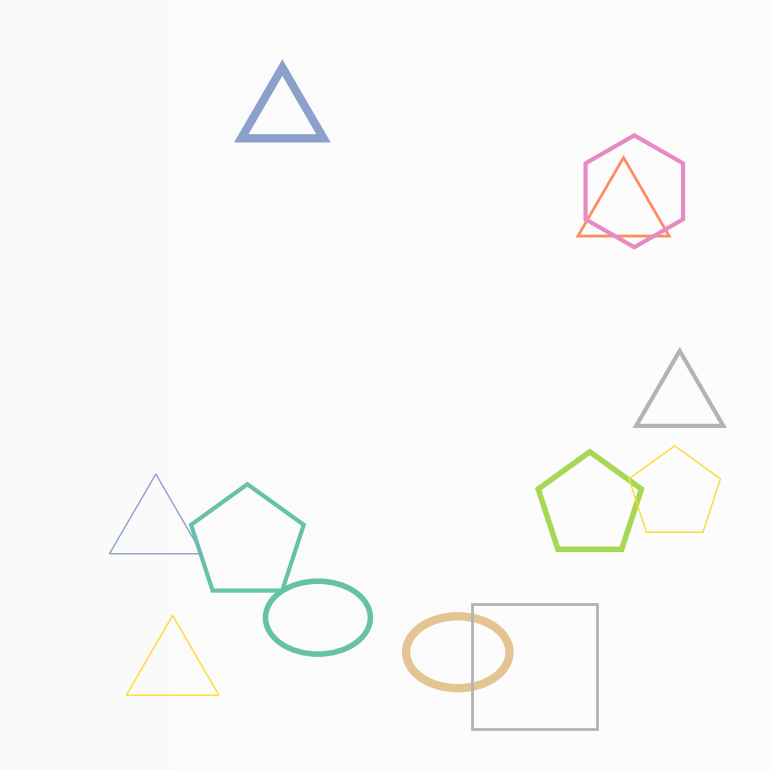[{"shape": "oval", "thickness": 2, "radius": 0.34, "center": [0.41, 0.198]}, {"shape": "pentagon", "thickness": 1.5, "radius": 0.38, "center": [0.319, 0.295]}, {"shape": "triangle", "thickness": 1, "radius": 0.34, "center": [0.805, 0.727]}, {"shape": "triangle", "thickness": 0.5, "radius": 0.35, "center": [0.201, 0.315]}, {"shape": "triangle", "thickness": 3, "radius": 0.31, "center": [0.364, 0.851]}, {"shape": "hexagon", "thickness": 1.5, "radius": 0.36, "center": [0.818, 0.752]}, {"shape": "pentagon", "thickness": 2, "radius": 0.35, "center": [0.761, 0.343]}, {"shape": "triangle", "thickness": 0.5, "radius": 0.35, "center": [0.223, 0.132]}, {"shape": "pentagon", "thickness": 0.5, "radius": 0.31, "center": [0.871, 0.359]}, {"shape": "oval", "thickness": 3, "radius": 0.33, "center": [0.591, 0.153]}, {"shape": "triangle", "thickness": 1.5, "radius": 0.32, "center": [0.877, 0.479]}, {"shape": "square", "thickness": 1, "radius": 0.4, "center": [0.69, 0.134]}]